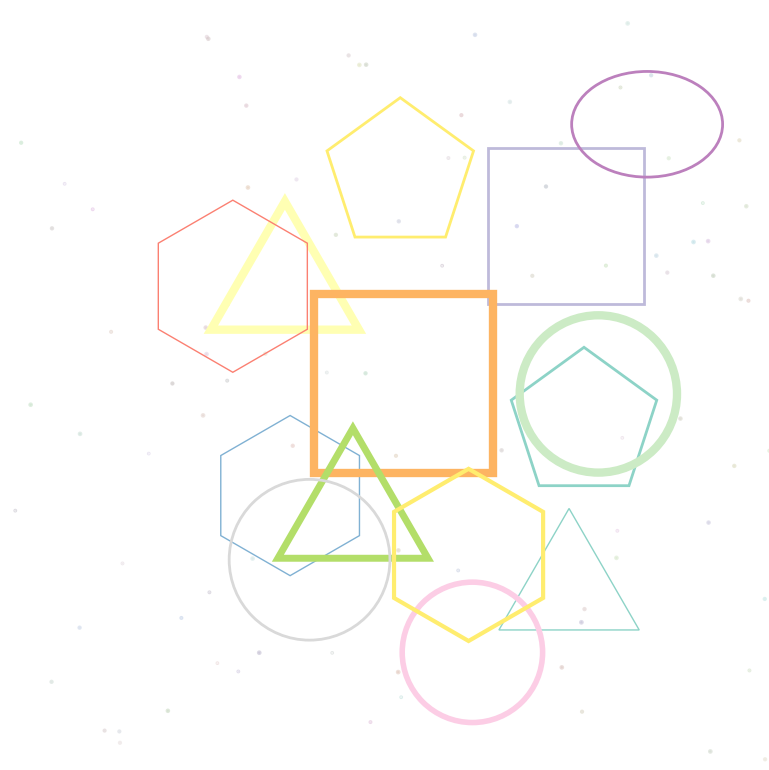[{"shape": "pentagon", "thickness": 1, "radius": 0.5, "center": [0.758, 0.45]}, {"shape": "triangle", "thickness": 0.5, "radius": 0.53, "center": [0.739, 0.234]}, {"shape": "triangle", "thickness": 3, "radius": 0.56, "center": [0.37, 0.627]}, {"shape": "square", "thickness": 1, "radius": 0.51, "center": [0.735, 0.707]}, {"shape": "hexagon", "thickness": 0.5, "radius": 0.56, "center": [0.302, 0.628]}, {"shape": "hexagon", "thickness": 0.5, "radius": 0.52, "center": [0.377, 0.356]}, {"shape": "square", "thickness": 3, "radius": 0.58, "center": [0.524, 0.502]}, {"shape": "triangle", "thickness": 2.5, "radius": 0.56, "center": [0.458, 0.331]}, {"shape": "circle", "thickness": 2, "radius": 0.46, "center": [0.614, 0.153]}, {"shape": "circle", "thickness": 1, "radius": 0.52, "center": [0.402, 0.273]}, {"shape": "oval", "thickness": 1, "radius": 0.49, "center": [0.84, 0.839]}, {"shape": "circle", "thickness": 3, "radius": 0.51, "center": [0.777, 0.488]}, {"shape": "hexagon", "thickness": 1.5, "radius": 0.56, "center": [0.609, 0.279]}, {"shape": "pentagon", "thickness": 1, "radius": 0.5, "center": [0.52, 0.773]}]